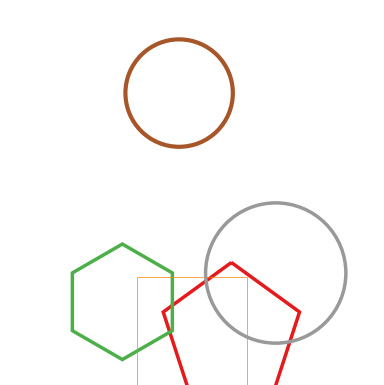[{"shape": "pentagon", "thickness": 2.5, "radius": 0.93, "center": [0.601, 0.132]}, {"shape": "hexagon", "thickness": 2.5, "radius": 0.75, "center": [0.318, 0.216]}, {"shape": "square", "thickness": 0.5, "radius": 0.71, "center": [0.499, 0.139]}, {"shape": "circle", "thickness": 3, "radius": 0.7, "center": [0.465, 0.758]}, {"shape": "circle", "thickness": 2.5, "radius": 0.91, "center": [0.716, 0.291]}]